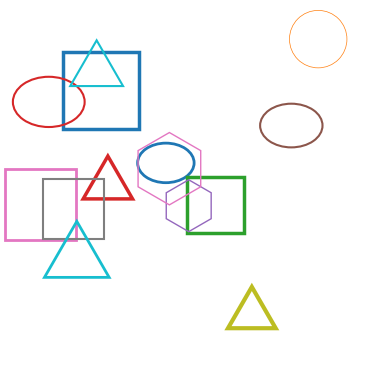[{"shape": "square", "thickness": 2.5, "radius": 0.49, "center": [0.263, 0.765]}, {"shape": "oval", "thickness": 2, "radius": 0.37, "center": [0.431, 0.577]}, {"shape": "circle", "thickness": 0.5, "radius": 0.37, "center": [0.826, 0.898]}, {"shape": "square", "thickness": 2.5, "radius": 0.36, "center": [0.56, 0.468]}, {"shape": "triangle", "thickness": 2.5, "radius": 0.37, "center": [0.28, 0.52]}, {"shape": "oval", "thickness": 1.5, "radius": 0.47, "center": [0.127, 0.735]}, {"shape": "hexagon", "thickness": 1, "radius": 0.34, "center": [0.49, 0.466]}, {"shape": "oval", "thickness": 1.5, "radius": 0.41, "center": [0.757, 0.674]}, {"shape": "hexagon", "thickness": 1, "radius": 0.47, "center": [0.44, 0.562]}, {"shape": "square", "thickness": 2, "radius": 0.46, "center": [0.106, 0.469]}, {"shape": "square", "thickness": 1.5, "radius": 0.39, "center": [0.191, 0.457]}, {"shape": "triangle", "thickness": 3, "radius": 0.36, "center": [0.654, 0.183]}, {"shape": "triangle", "thickness": 1.5, "radius": 0.4, "center": [0.251, 0.816]}, {"shape": "triangle", "thickness": 2, "radius": 0.48, "center": [0.2, 0.328]}]